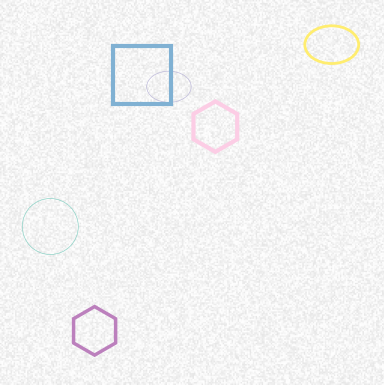[{"shape": "circle", "thickness": 0.5, "radius": 0.36, "center": [0.131, 0.412]}, {"shape": "oval", "thickness": 0.5, "radius": 0.29, "center": [0.439, 0.775]}, {"shape": "square", "thickness": 3, "radius": 0.37, "center": [0.369, 0.805]}, {"shape": "hexagon", "thickness": 3, "radius": 0.33, "center": [0.559, 0.671]}, {"shape": "hexagon", "thickness": 2.5, "radius": 0.32, "center": [0.246, 0.141]}, {"shape": "oval", "thickness": 2, "radius": 0.35, "center": [0.862, 0.884]}]